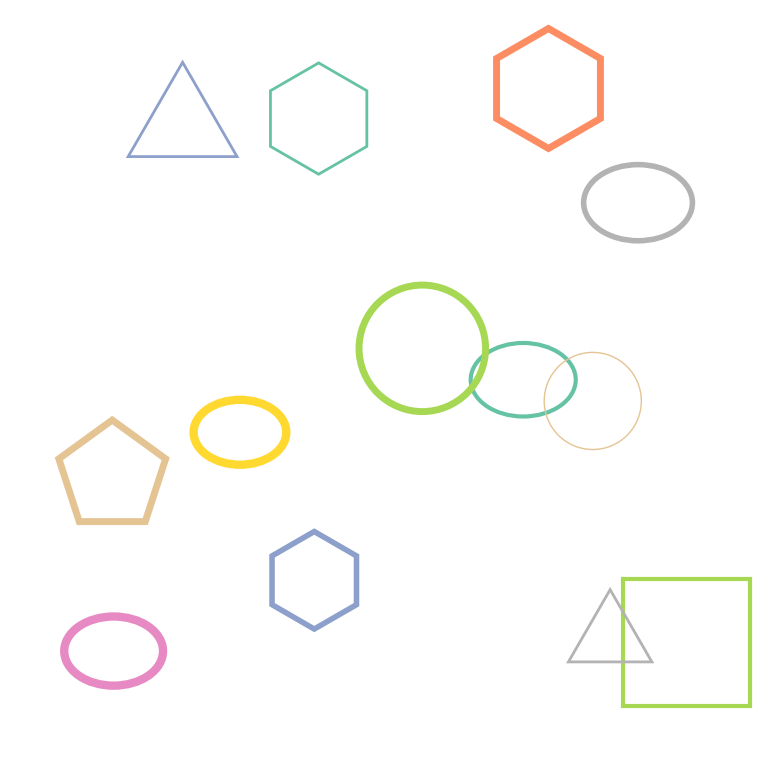[{"shape": "oval", "thickness": 1.5, "radius": 0.34, "center": [0.68, 0.507]}, {"shape": "hexagon", "thickness": 1, "radius": 0.36, "center": [0.414, 0.846]}, {"shape": "hexagon", "thickness": 2.5, "radius": 0.39, "center": [0.712, 0.885]}, {"shape": "hexagon", "thickness": 2, "radius": 0.32, "center": [0.408, 0.246]}, {"shape": "triangle", "thickness": 1, "radius": 0.41, "center": [0.237, 0.837]}, {"shape": "oval", "thickness": 3, "radius": 0.32, "center": [0.148, 0.154]}, {"shape": "square", "thickness": 1.5, "radius": 0.41, "center": [0.892, 0.165]}, {"shape": "circle", "thickness": 2.5, "radius": 0.41, "center": [0.548, 0.548]}, {"shape": "oval", "thickness": 3, "radius": 0.3, "center": [0.312, 0.439]}, {"shape": "pentagon", "thickness": 2.5, "radius": 0.36, "center": [0.146, 0.382]}, {"shape": "circle", "thickness": 0.5, "radius": 0.32, "center": [0.77, 0.479]}, {"shape": "triangle", "thickness": 1, "radius": 0.31, "center": [0.792, 0.172]}, {"shape": "oval", "thickness": 2, "radius": 0.35, "center": [0.829, 0.737]}]